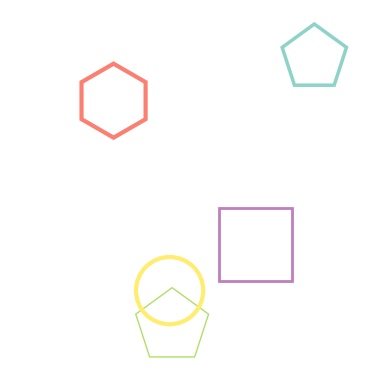[{"shape": "pentagon", "thickness": 2.5, "radius": 0.44, "center": [0.816, 0.85]}, {"shape": "hexagon", "thickness": 3, "radius": 0.48, "center": [0.295, 0.739]}, {"shape": "pentagon", "thickness": 1, "radius": 0.5, "center": [0.447, 0.153]}, {"shape": "square", "thickness": 2, "radius": 0.48, "center": [0.663, 0.365]}, {"shape": "circle", "thickness": 3, "radius": 0.44, "center": [0.441, 0.245]}]